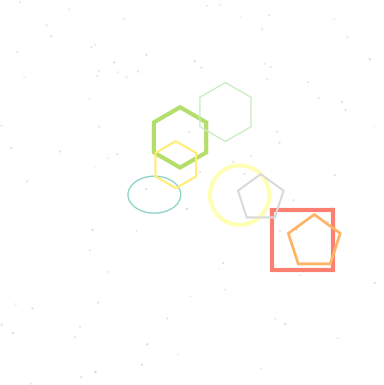[{"shape": "oval", "thickness": 1, "radius": 0.34, "center": [0.401, 0.494]}, {"shape": "circle", "thickness": 3, "radius": 0.39, "center": [0.622, 0.493]}, {"shape": "square", "thickness": 3, "radius": 0.39, "center": [0.785, 0.376]}, {"shape": "pentagon", "thickness": 2, "radius": 0.35, "center": [0.816, 0.372]}, {"shape": "hexagon", "thickness": 3, "radius": 0.39, "center": [0.468, 0.643]}, {"shape": "pentagon", "thickness": 1.5, "radius": 0.31, "center": [0.677, 0.486]}, {"shape": "hexagon", "thickness": 1, "radius": 0.38, "center": [0.586, 0.709]}, {"shape": "hexagon", "thickness": 1.5, "radius": 0.3, "center": [0.457, 0.572]}]